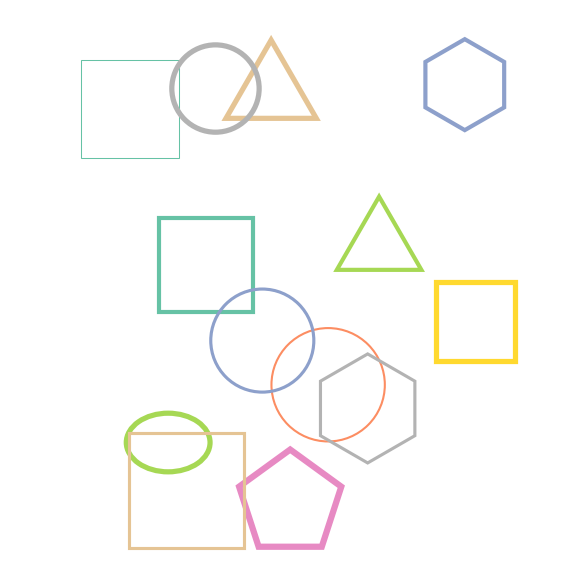[{"shape": "square", "thickness": 0.5, "radius": 0.43, "center": [0.225, 0.811]}, {"shape": "square", "thickness": 2, "radius": 0.41, "center": [0.357, 0.54]}, {"shape": "circle", "thickness": 1, "radius": 0.49, "center": [0.568, 0.333]}, {"shape": "circle", "thickness": 1.5, "radius": 0.45, "center": [0.454, 0.409]}, {"shape": "hexagon", "thickness": 2, "radius": 0.39, "center": [0.805, 0.853]}, {"shape": "pentagon", "thickness": 3, "radius": 0.47, "center": [0.503, 0.128]}, {"shape": "triangle", "thickness": 2, "radius": 0.42, "center": [0.656, 0.574]}, {"shape": "oval", "thickness": 2.5, "radius": 0.36, "center": [0.291, 0.233]}, {"shape": "square", "thickness": 2.5, "radius": 0.34, "center": [0.823, 0.442]}, {"shape": "square", "thickness": 1.5, "radius": 0.5, "center": [0.322, 0.15]}, {"shape": "triangle", "thickness": 2.5, "radius": 0.45, "center": [0.47, 0.839]}, {"shape": "circle", "thickness": 2.5, "radius": 0.38, "center": [0.373, 0.846]}, {"shape": "hexagon", "thickness": 1.5, "radius": 0.47, "center": [0.637, 0.292]}]